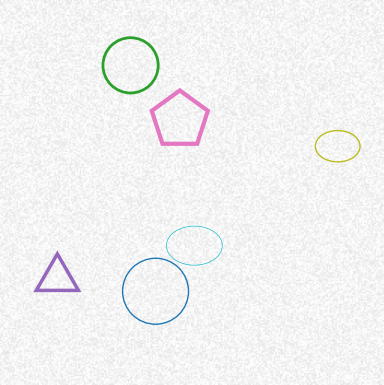[{"shape": "circle", "thickness": 1, "radius": 0.43, "center": [0.404, 0.244]}, {"shape": "circle", "thickness": 2, "radius": 0.36, "center": [0.339, 0.83]}, {"shape": "triangle", "thickness": 2.5, "radius": 0.32, "center": [0.149, 0.277]}, {"shape": "pentagon", "thickness": 3, "radius": 0.38, "center": [0.467, 0.688]}, {"shape": "oval", "thickness": 1, "radius": 0.29, "center": [0.877, 0.62]}, {"shape": "oval", "thickness": 0.5, "radius": 0.36, "center": [0.505, 0.362]}]